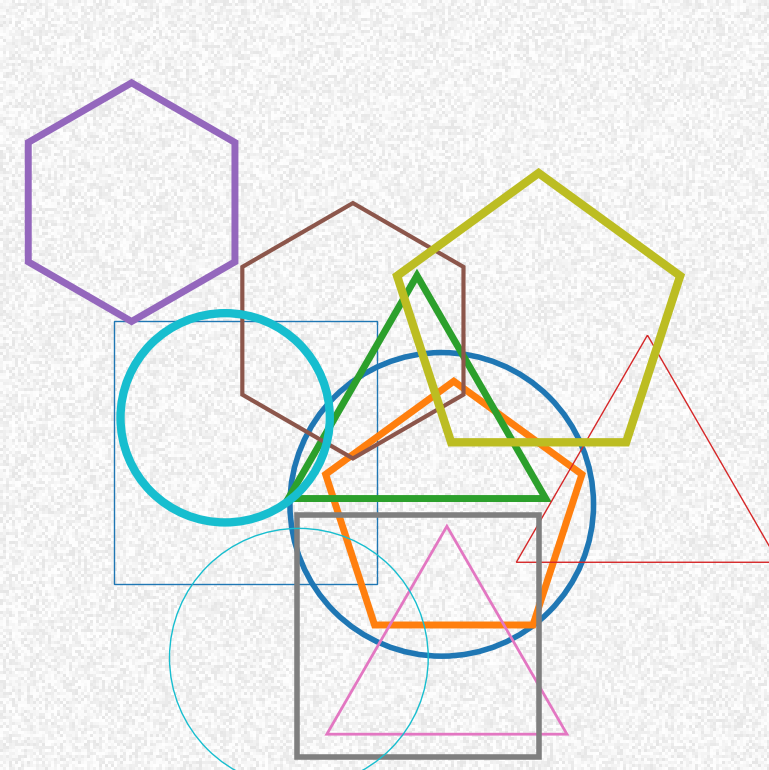[{"shape": "square", "thickness": 0.5, "radius": 0.85, "center": [0.319, 0.412]}, {"shape": "circle", "thickness": 2, "radius": 0.99, "center": [0.574, 0.345]}, {"shape": "pentagon", "thickness": 2.5, "radius": 0.87, "center": [0.589, 0.33]}, {"shape": "triangle", "thickness": 2.5, "radius": 0.97, "center": [0.542, 0.449]}, {"shape": "triangle", "thickness": 0.5, "radius": 0.98, "center": [0.841, 0.368]}, {"shape": "hexagon", "thickness": 2.5, "radius": 0.77, "center": [0.171, 0.737]}, {"shape": "hexagon", "thickness": 1.5, "radius": 0.83, "center": [0.458, 0.57]}, {"shape": "triangle", "thickness": 1, "radius": 0.9, "center": [0.58, 0.137]}, {"shape": "square", "thickness": 2, "radius": 0.79, "center": [0.543, 0.174]}, {"shape": "pentagon", "thickness": 3, "radius": 0.97, "center": [0.7, 0.582]}, {"shape": "circle", "thickness": 0.5, "radius": 0.84, "center": [0.388, 0.146]}, {"shape": "circle", "thickness": 3, "radius": 0.68, "center": [0.292, 0.457]}]